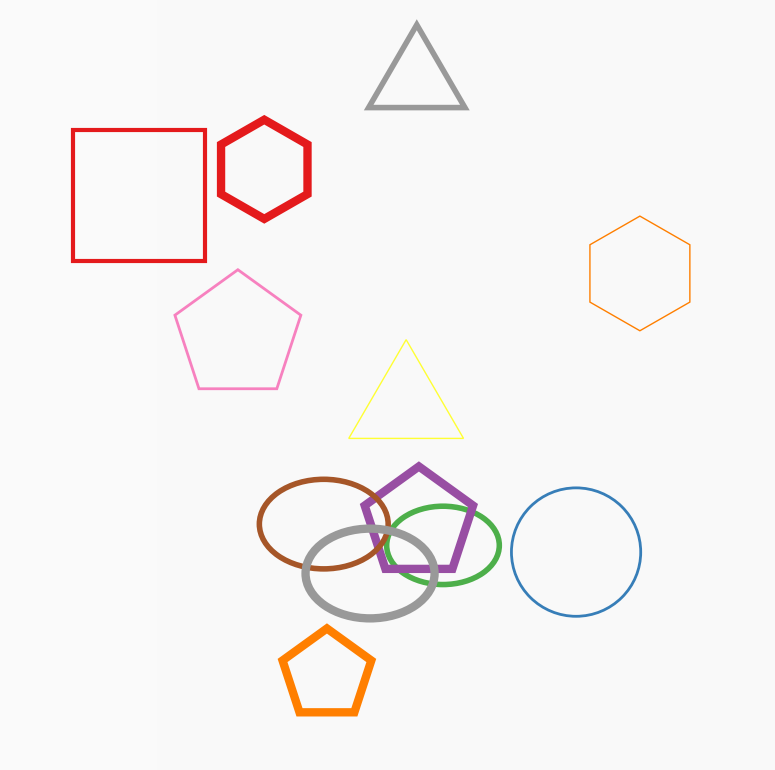[{"shape": "hexagon", "thickness": 3, "radius": 0.32, "center": [0.341, 0.78]}, {"shape": "square", "thickness": 1.5, "radius": 0.43, "center": [0.179, 0.746]}, {"shape": "circle", "thickness": 1, "radius": 0.42, "center": [0.743, 0.283]}, {"shape": "oval", "thickness": 2, "radius": 0.36, "center": [0.572, 0.292]}, {"shape": "pentagon", "thickness": 3, "radius": 0.37, "center": [0.54, 0.321]}, {"shape": "pentagon", "thickness": 3, "radius": 0.3, "center": [0.422, 0.124]}, {"shape": "hexagon", "thickness": 0.5, "radius": 0.37, "center": [0.826, 0.645]}, {"shape": "triangle", "thickness": 0.5, "radius": 0.43, "center": [0.524, 0.473]}, {"shape": "oval", "thickness": 2, "radius": 0.42, "center": [0.418, 0.319]}, {"shape": "pentagon", "thickness": 1, "radius": 0.43, "center": [0.307, 0.564]}, {"shape": "triangle", "thickness": 2, "radius": 0.36, "center": [0.538, 0.896]}, {"shape": "oval", "thickness": 3, "radius": 0.42, "center": [0.477, 0.255]}]